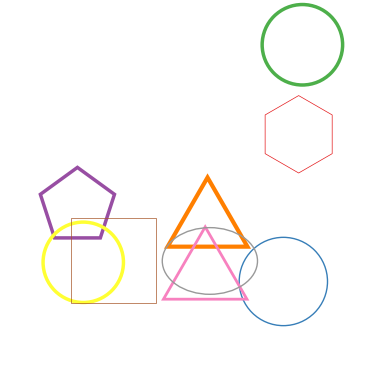[{"shape": "hexagon", "thickness": 0.5, "radius": 0.5, "center": [0.776, 0.651]}, {"shape": "circle", "thickness": 1, "radius": 0.57, "center": [0.736, 0.269]}, {"shape": "circle", "thickness": 2.5, "radius": 0.52, "center": [0.785, 0.884]}, {"shape": "pentagon", "thickness": 2.5, "radius": 0.51, "center": [0.201, 0.464]}, {"shape": "triangle", "thickness": 3, "radius": 0.6, "center": [0.539, 0.419]}, {"shape": "circle", "thickness": 2.5, "radius": 0.52, "center": [0.216, 0.319]}, {"shape": "square", "thickness": 0.5, "radius": 0.55, "center": [0.294, 0.324]}, {"shape": "triangle", "thickness": 2, "radius": 0.63, "center": [0.533, 0.286]}, {"shape": "oval", "thickness": 1, "radius": 0.62, "center": [0.545, 0.322]}]